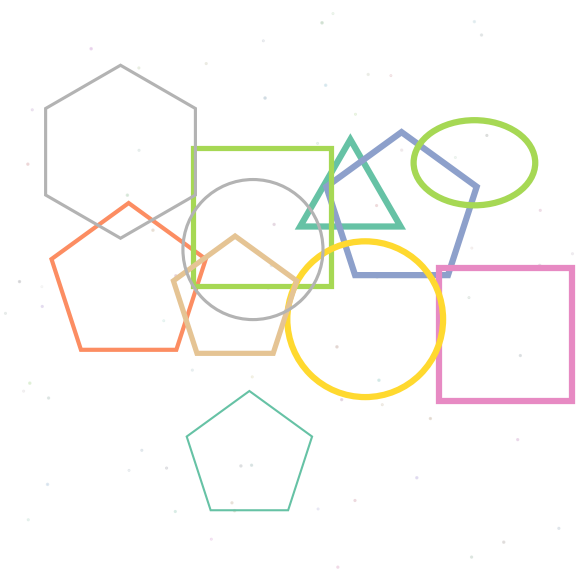[{"shape": "pentagon", "thickness": 1, "radius": 0.57, "center": [0.432, 0.208]}, {"shape": "triangle", "thickness": 3, "radius": 0.5, "center": [0.607, 0.657]}, {"shape": "pentagon", "thickness": 2, "radius": 0.7, "center": [0.223, 0.507]}, {"shape": "pentagon", "thickness": 3, "radius": 0.68, "center": [0.695, 0.633]}, {"shape": "square", "thickness": 3, "radius": 0.58, "center": [0.875, 0.42]}, {"shape": "oval", "thickness": 3, "radius": 0.53, "center": [0.822, 0.717]}, {"shape": "square", "thickness": 2.5, "radius": 0.6, "center": [0.453, 0.623]}, {"shape": "circle", "thickness": 3, "radius": 0.67, "center": [0.632, 0.446]}, {"shape": "pentagon", "thickness": 2.5, "radius": 0.56, "center": [0.407, 0.478]}, {"shape": "circle", "thickness": 1.5, "radius": 0.61, "center": [0.438, 0.567]}, {"shape": "hexagon", "thickness": 1.5, "radius": 0.75, "center": [0.209, 0.736]}]